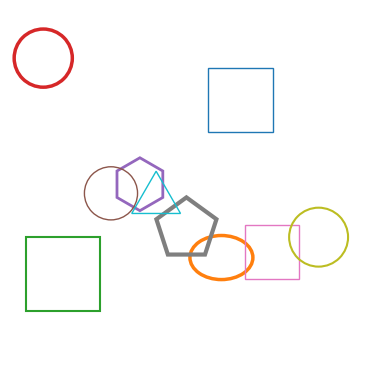[{"shape": "square", "thickness": 1, "radius": 0.42, "center": [0.625, 0.741]}, {"shape": "oval", "thickness": 2.5, "radius": 0.41, "center": [0.575, 0.331]}, {"shape": "square", "thickness": 1.5, "radius": 0.48, "center": [0.163, 0.289]}, {"shape": "circle", "thickness": 2.5, "radius": 0.38, "center": [0.112, 0.849]}, {"shape": "hexagon", "thickness": 2, "radius": 0.34, "center": [0.363, 0.521]}, {"shape": "circle", "thickness": 1, "radius": 0.35, "center": [0.288, 0.498]}, {"shape": "square", "thickness": 1, "radius": 0.35, "center": [0.706, 0.345]}, {"shape": "pentagon", "thickness": 3, "radius": 0.41, "center": [0.484, 0.405]}, {"shape": "circle", "thickness": 1.5, "radius": 0.38, "center": [0.828, 0.384]}, {"shape": "triangle", "thickness": 1, "radius": 0.37, "center": [0.406, 0.482]}]